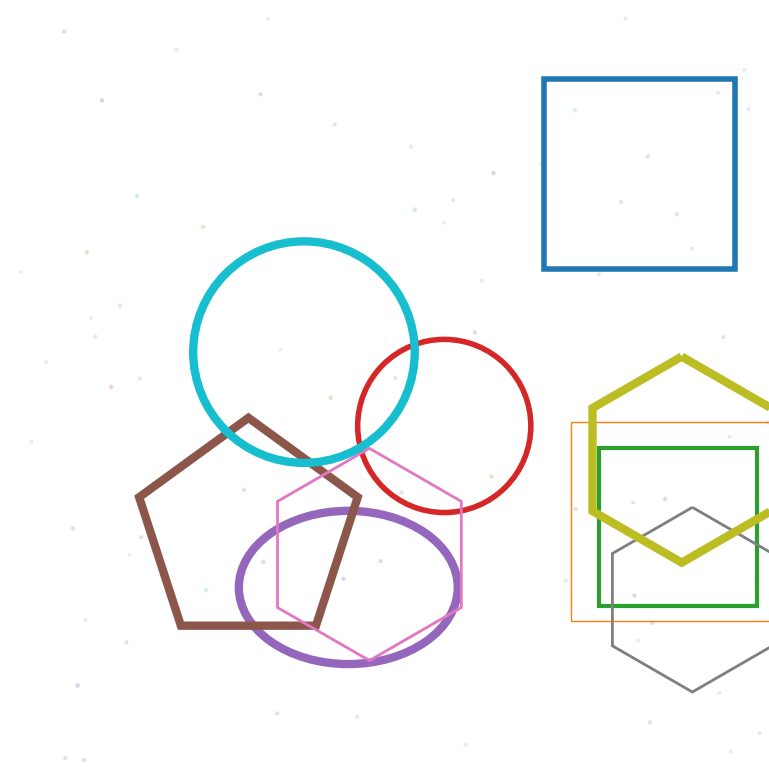[{"shape": "square", "thickness": 2, "radius": 0.62, "center": [0.83, 0.774]}, {"shape": "square", "thickness": 0.5, "radius": 0.65, "center": [0.87, 0.323]}, {"shape": "square", "thickness": 1.5, "radius": 0.51, "center": [0.881, 0.315]}, {"shape": "circle", "thickness": 2, "radius": 0.56, "center": [0.577, 0.447]}, {"shape": "oval", "thickness": 3, "radius": 0.71, "center": [0.452, 0.237]}, {"shape": "pentagon", "thickness": 3, "radius": 0.75, "center": [0.323, 0.308]}, {"shape": "hexagon", "thickness": 1, "radius": 0.69, "center": [0.48, 0.28]}, {"shape": "hexagon", "thickness": 1, "radius": 0.6, "center": [0.899, 0.221]}, {"shape": "hexagon", "thickness": 3, "radius": 0.67, "center": [0.885, 0.403]}, {"shape": "circle", "thickness": 3, "radius": 0.72, "center": [0.395, 0.543]}]